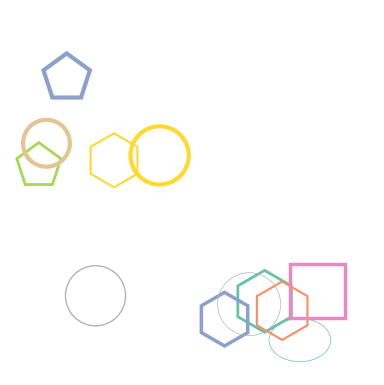[{"shape": "hexagon", "thickness": 2, "radius": 0.4, "center": [0.687, 0.217]}, {"shape": "oval", "thickness": 0.5, "radius": 0.4, "center": [0.779, 0.117]}, {"shape": "hexagon", "thickness": 1.5, "radius": 0.38, "center": [0.733, 0.193]}, {"shape": "pentagon", "thickness": 3, "radius": 0.32, "center": [0.173, 0.798]}, {"shape": "hexagon", "thickness": 2.5, "radius": 0.35, "center": [0.583, 0.171]}, {"shape": "square", "thickness": 2.5, "radius": 0.35, "center": [0.825, 0.243]}, {"shape": "pentagon", "thickness": 2, "radius": 0.3, "center": [0.101, 0.569]}, {"shape": "hexagon", "thickness": 1.5, "radius": 0.35, "center": [0.296, 0.584]}, {"shape": "circle", "thickness": 3, "radius": 0.38, "center": [0.415, 0.596]}, {"shape": "circle", "thickness": 3, "radius": 0.3, "center": [0.121, 0.628]}, {"shape": "circle", "thickness": 0.5, "radius": 0.41, "center": [0.647, 0.21]}, {"shape": "circle", "thickness": 1, "radius": 0.39, "center": [0.248, 0.232]}]